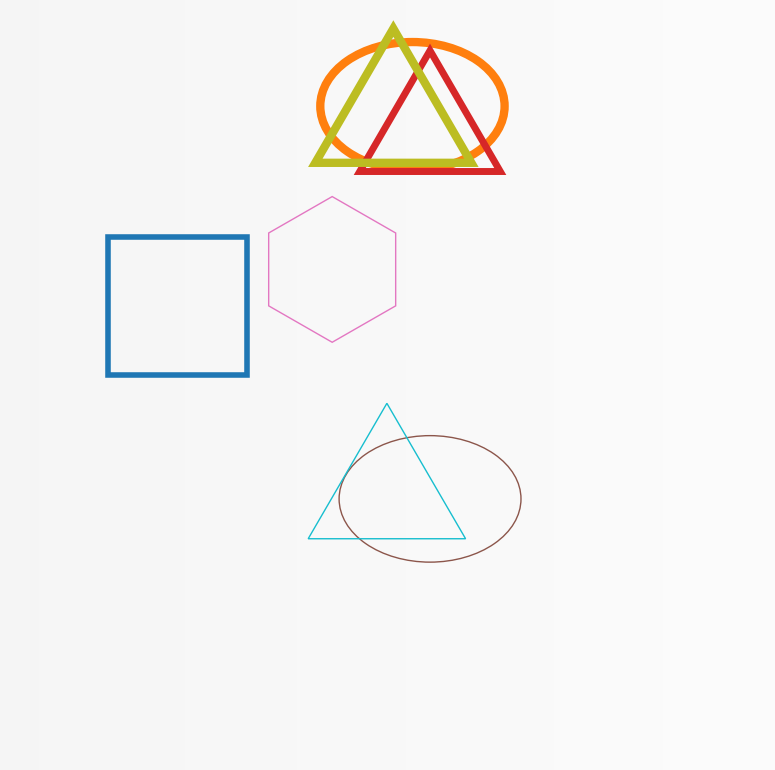[{"shape": "square", "thickness": 2, "radius": 0.45, "center": [0.229, 0.603]}, {"shape": "oval", "thickness": 3, "radius": 0.59, "center": [0.532, 0.862]}, {"shape": "triangle", "thickness": 2.5, "radius": 0.52, "center": [0.555, 0.83]}, {"shape": "oval", "thickness": 0.5, "radius": 0.59, "center": [0.555, 0.352]}, {"shape": "hexagon", "thickness": 0.5, "radius": 0.47, "center": [0.429, 0.65]}, {"shape": "triangle", "thickness": 3, "radius": 0.58, "center": [0.508, 0.847]}, {"shape": "triangle", "thickness": 0.5, "radius": 0.59, "center": [0.499, 0.359]}]